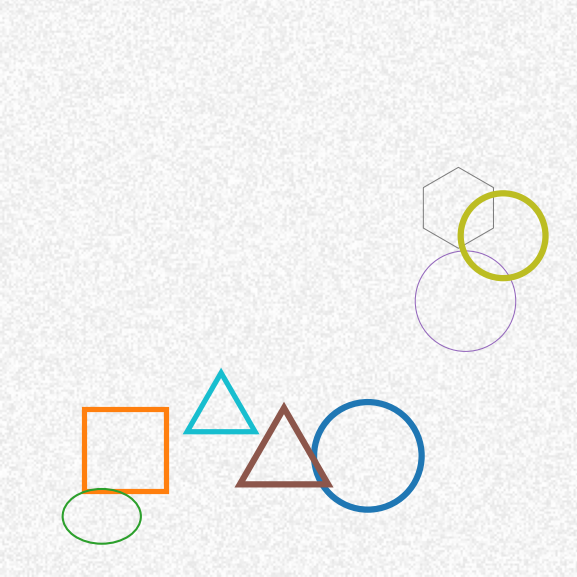[{"shape": "circle", "thickness": 3, "radius": 0.47, "center": [0.637, 0.21]}, {"shape": "square", "thickness": 2.5, "radius": 0.35, "center": [0.216, 0.219]}, {"shape": "oval", "thickness": 1, "radius": 0.34, "center": [0.176, 0.105]}, {"shape": "circle", "thickness": 0.5, "radius": 0.44, "center": [0.806, 0.478]}, {"shape": "triangle", "thickness": 3, "radius": 0.44, "center": [0.492, 0.205]}, {"shape": "hexagon", "thickness": 0.5, "radius": 0.35, "center": [0.794, 0.639]}, {"shape": "circle", "thickness": 3, "radius": 0.37, "center": [0.871, 0.591]}, {"shape": "triangle", "thickness": 2.5, "radius": 0.34, "center": [0.383, 0.286]}]